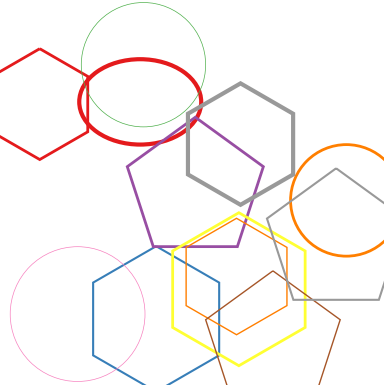[{"shape": "oval", "thickness": 3, "radius": 0.79, "center": [0.364, 0.735]}, {"shape": "hexagon", "thickness": 2, "radius": 0.72, "center": [0.103, 0.73]}, {"shape": "hexagon", "thickness": 1.5, "radius": 0.95, "center": [0.406, 0.171]}, {"shape": "circle", "thickness": 0.5, "radius": 0.81, "center": [0.373, 0.832]}, {"shape": "pentagon", "thickness": 2, "radius": 0.93, "center": [0.507, 0.51]}, {"shape": "hexagon", "thickness": 1, "radius": 0.76, "center": [0.614, 0.282]}, {"shape": "circle", "thickness": 2, "radius": 0.72, "center": [0.9, 0.48]}, {"shape": "hexagon", "thickness": 2, "radius": 0.99, "center": [0.621, 0.249]}, {"shape": "pentagon", "thickness": 1, "radius": 0.92, "center": [0.709, 0.113]}, {"shape": "circle", "thickness": 0.5, "radius": 0.88, "center": [0.202, 0.184]}, {"shape": "hexagon", "thickness": 3, "radius": 0.79, "center": [0.625, 0.626]}, {"shape": "pentagon", "thickness": 1.5, "radius": 0.94, "center": [0.873, 0.374]}]